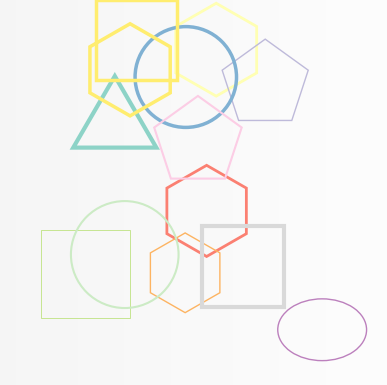[{"shape": "triangle", "thickness": 3, "radius": 0.62, "center": [0.296, 0.679]}, {"shape": "hexagon", "thickness": 2, "radius": 0.6, "center": [0.558, 0.871]}, {"shape": "pentagon", "thickness": 1, "radius": 0.58, "center": [0.684, 0.782]}, {"shape": "hexagon", "thickness": 2, "radius": 0.59, "center": [0.533, 0.452]}, {"shape": "circle", "thickness": 2.5, "radius": 0.65, "center": [0.479, 0.8]}, {"shape": "hexagon", "thickness": 1, "radius": 0.52, "center": [0.478, 0.291]}, {"shape": "square", "thickness": 0.5, "radius": 0.58, "center": [0.221, 0.289]}, {"shape": "pentagon", "thickness": 1.5, "radius": 0.59, "center": [0.511, 0.632]}, {"shape": "square", "thickness": 3, "radius": 0.53, "center": [0.627, 0.308]}, {"shape": "oval", "thickness": 1, "radius": 0.57, "center": [0.831, 0.144]}, {"shape": "circle", "thickness": 1.5, "radius": 0.69, "center": [0.322, 0.339]}, {"shape": "hexagon", "thickness": 2.5, "radius": 0.6, "center": [0.336, 0.819]}, {"shape": "square", "thickness": 2.5, "radius": 0.52, "center": [0.351, 0.896]}]